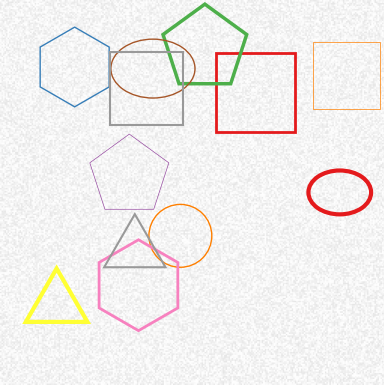[{"shape": "oval", "thickness": 3, "radius": 0.41, "center": [0.883, 0.5]}, {"shape": "square", "thickness": 2, "radius": 0.51, "center": [0.663, 0.759]}, {"shape": "hexagon", "thickness": 1, "radius": 0.52, "center": [0.194, 0.826]}, {"shape": "pentagon", "thickness": 2.5, "radius": 0.57, "center": [0.532, 0.875]}, {"shape": "pentagon", "thickness": 0.5, "radius": 0.54, "center": [0.336, 0.544]}, {"shape": "square", "thickness": 0.5, "radius": 0.43, "center": [0.9, 0.804]}, {"shape": "circle", "thickness": 1, "radius": 0.41, "center": [0.468, 0.387]}, {"shape": "triangle", "thickness": 3, "radius": 0.46, "center": [0.147, 0.21]}, {"shape": "oval", "thickness": 1, "radius": 0.55, "center": [0.397, 0.822]}, {"shape": "hexagon", "thickness": 2, "radius": 0.59, "center": [0.36, 0.259]}, {"shape": "square", "thickness": 1.5, "radius": 0.48, "center": [0.381, 0.77]}, {"shape": "triangle", "thickness": 1.5, "radius": 0.46, "center": [0.35, 0.352]}]